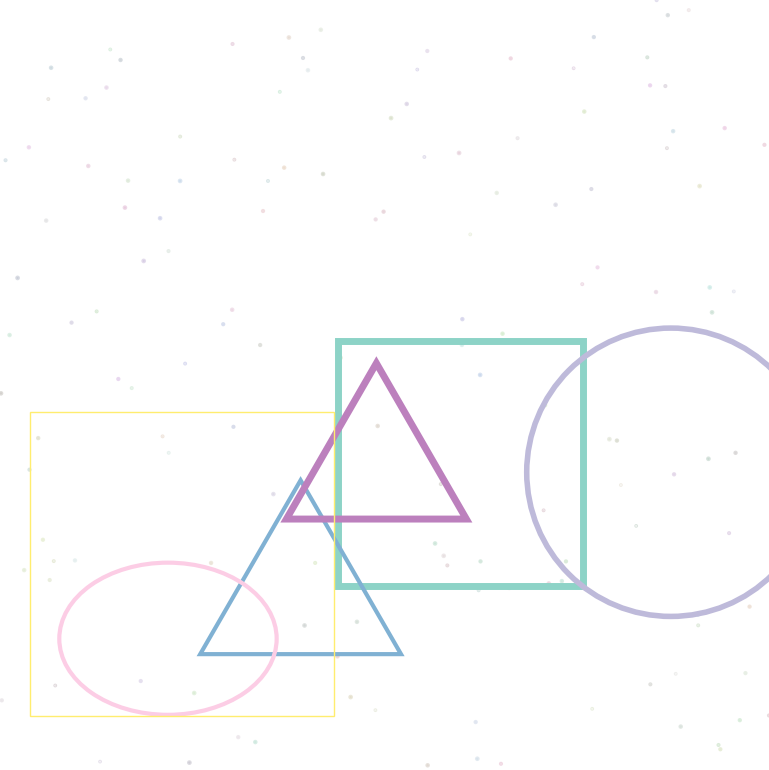[{"shape": "square", "thickness": 2.5, "radius": 0.8, "center": [0.598, 0.398]}, {"shape": "circle", "thickness": 2, "radius": 0.94, "center": [0.871, 0.387]}, {"shape": "triangle", "thickness": 1.5, "radius": 0.75, "center": [0.39, 0.226]}, {"shape": "oval", "thickness": 1.5, "radius": 0.71, "center": [0.218, 0.17]}, {"shape": "triangle", "thickness": 2.5, "radius": 0.67, "center": [0.489, 0.393]}, {"shape": "square", "thickness": 0.5, "radius": 0.99, "center": [0.236, 0.268]}]